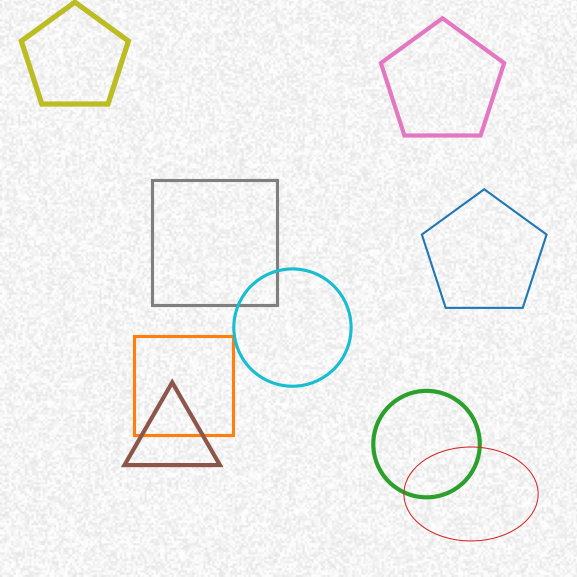[{"shape": "pentagon", "thickness": 1, "radius": 0.57, "center": [0.838, 0.558]}, {"shape": "square", "thickness": 1.5, "radius": 0.43, "center": [0.318, 0.332]}, {"shape": "circle", "thickness": 2, "radius": 0.46, "center": [0.739, 0.23]}, {"shape": "oval", "thickness": 0.5, "radius": 0.58, "center": [0.816, 0.144]}, {"shape": "triangle", "thickness": 2, "radius": 0.48, "center": [0.298, 0.242]}, {"shape": "pentagon", "thickness": 2, "radius": 0.56, "center": [0.766, 0.855]}, {"shape": "square", "thickness": 1.5, "radius": 0.54, "center": [0.372, 0.579]}, {"shape": "pentagon", "thickness": 2.5, "radius": 0.49, "center": [0.13, 0.898]}, {"shape": "circle", "thickness": 1.5, "radius": 0.51, "center": [0.506, 0.432]}]